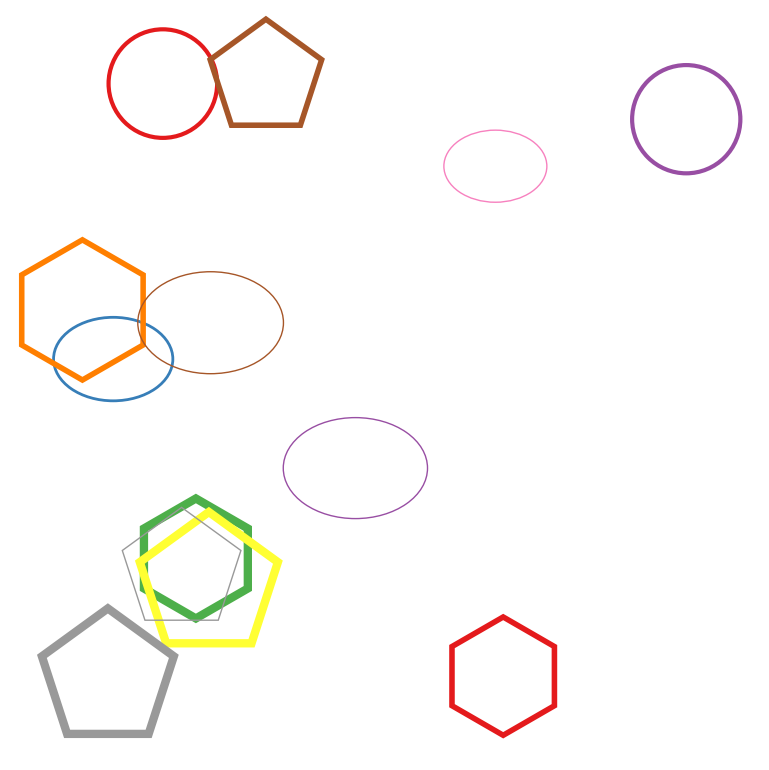[{"shape": "hexagon", "thickness": 2, "radius": 0.38, "center": [0.654, 0.122]}, {"shape": "circle", "thickness": 1.5, "radius": 0.35, "center": [0.211, 0.891]}, {"shape": "oval", "thickness": 1, "radius": 0.39, "center": [0.147, 0.534]}, {"shape": "hexagon", "thickness": 3, "radius": 0.39, "center": [0.254, 0.275]}, {"shape": "oval", "thickness": 0.5, "radius": 0.47, "center": [0.462, 0.392]}, {"shape": "circle", "thickness": 1.5, "radius": 0.35, "center": [0.891, 0.845]}, {"shape": "hexagon", "thickness": 2, "radius": 0.46, "center": [0.107, 0.597]}, {"shape": "pentagon", "thickness": 3, "radius": 0.47, "center": [0.271, 0.241]}, {"shape": "oval", "thickness": 0.5, "radius": 0.47, "center": [0.274, 0.581]}, {"shape": "pentagon", "thickness": 2, "radius": 0.38, "center": [0.345, 0.899]}, {"shape": "oval", "thickness": 0.5, "radius": 0.33, "center": [0.643, 0.784]}, {"shape": "pentagon", "thickness": 3, "radius": 0.45, "center": [0.14, 0.12]}, {"shape": "pentagon", "thickness": 0.5, "radius": 0.4, "center": [0.236, 0.26]}]